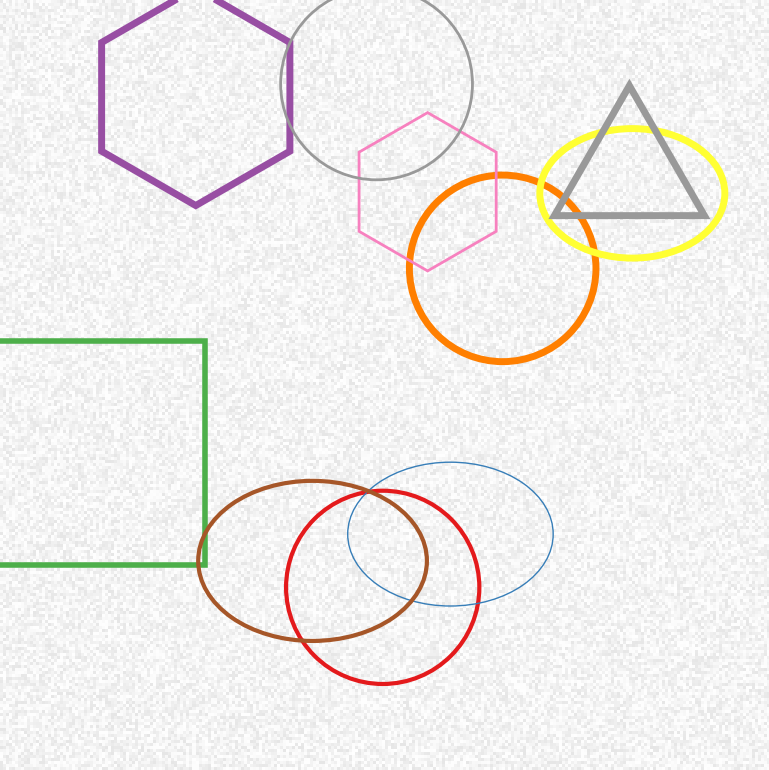[{"shape": "circle", "thickness": 1.5, "radius": 0.63, "center": [0.497, 0.237]}, {"shape": "oval", "thickness": 0.5, "radius": 0.67, "center": [0.585, 0.306]}, {"shape": "square", "thickness": 2, "radius": 0.73, "center": [0.12, 0.412]}, {"shape": "hexagon", "thickness": 2.5, "radius": 0.71, "center": [0.254, 0.874]}, {"shape": "circle", "thickness": 2.5, "radius": 0.61, "center": [0.653, 0.651]}, {"shape": "oval", "thickness": 2.5, "radius": 0.6, "center": [0.821, 0.749]}, {"shape": "oval", "thickness": 1.5, "radius": 0.74, "center": [0.406, 0.272]}, {"shape": "hexagon", "thickness": 1, "radius": 0.51, "center": [0.555, 0.751]}, {"shape": "triangle", "thickness": 2.5, "radius": 0.56, "center": [0.817, 0.776]}, {"shape": "circle", "thickness": 1, "radius": 0.62, "center": [0.489, 0.891]}]